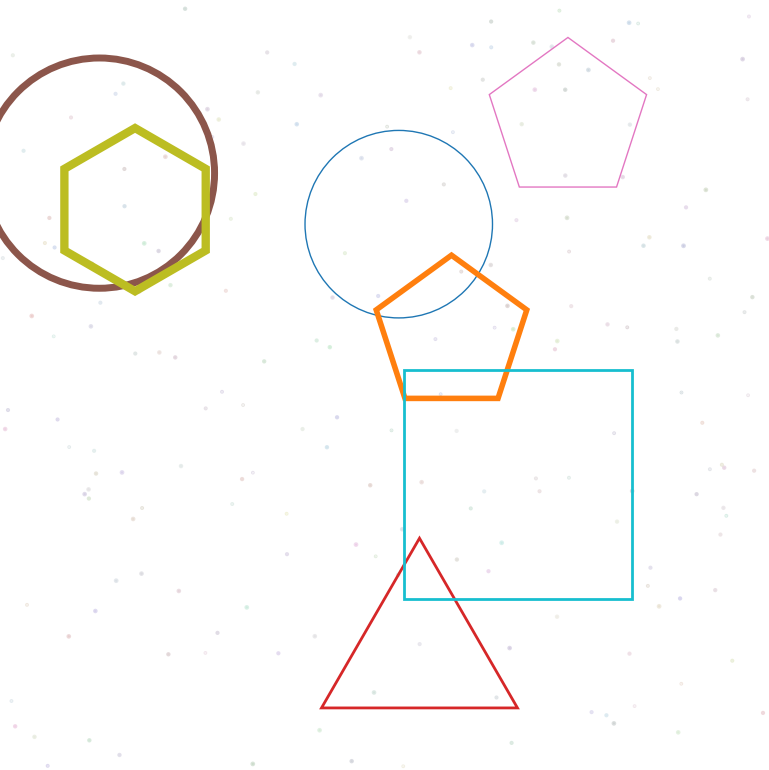[{"shape": "circle", "thickness": 0.5, "radius": 0.61, "center": [0.518, 0.709]}, {"shape": "pentagon", "thickness": 2, "radius": 0.51, "center": [0.586, 0.566]}, {"shape": "triangle", "thickness": 1, "radius": 0.73, "center": [0.545, 0.154]}, {"shape": "circle", "thickness": 2.5, "radius": 0.75, "center": [0.129, 0.775]}, {"shape": "pentagon", "thickness": 0.5, "radius": 0.54, "center": [0.738, 0.844]}, {"shape": "hexagon", "thickness": 3, "radius": 0.53, "center": [0.175, 0.728]}, {"shape": "square", "thickness": 1, "radius": 0.74, "center": [0.673, 0.371]}]